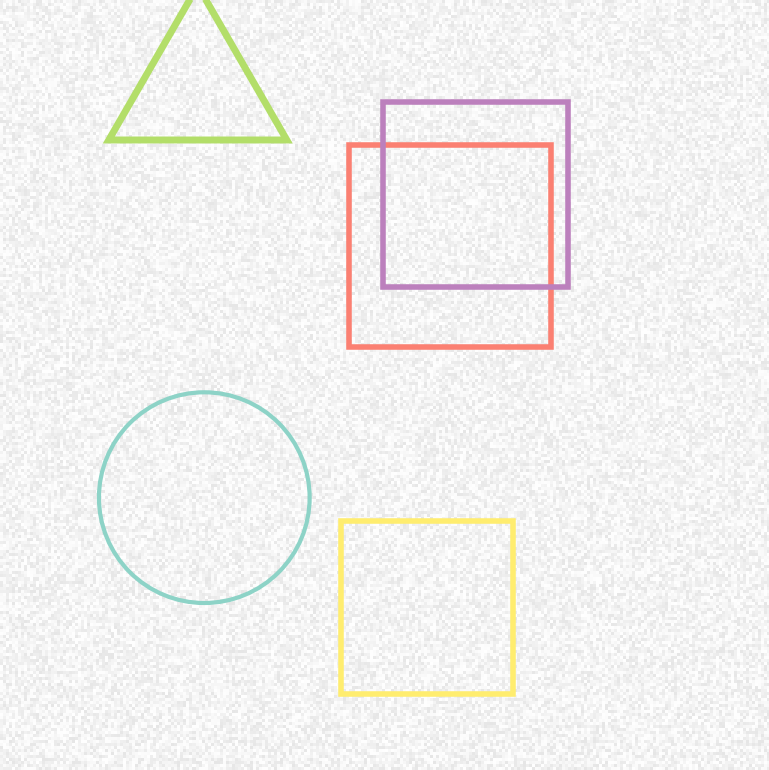[{"shape": "circle", "thickness": 1.5, "radius": 0.68, "center": [0.265, 0.354]}, {"shape": "square", "thickness": 2, "radius": 0.65, "center": [0.584, 0.681]}, {"shape": "triangle", "thickness": 2.5, "radius": 0.67, "center": [0.257, 0.885]}, {"shape": "square", "thickness": 2, "radius": 0.6, "center": [0.618, 0.747]}, {"shape": "square", "thickness": 2, "radius": 0.56, "center": [0.554, 0.211]}]